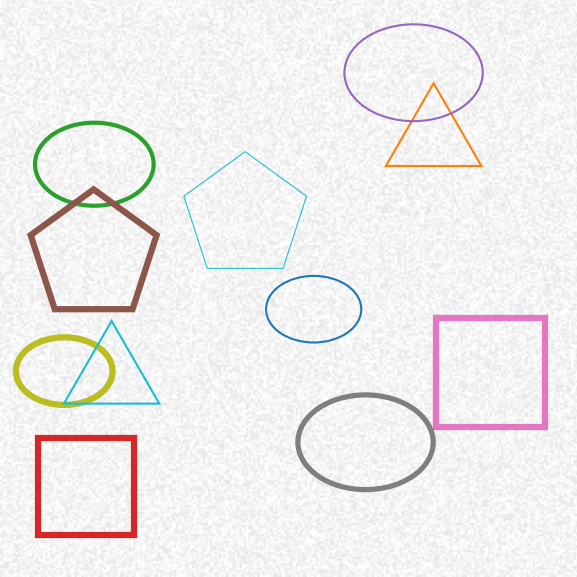[{"shape": "oval", "thickness": 1, "radius": 0.41, "center": [0.543, 0.464]}, {"shape": "triangle", "thickness": 1, "radius": 0.48, "center": [0.751, 0.759]}, {"shape": "oval", "thickness": 2, "radius": 0.51, "center": [0.163, 0.715]}, {"shape": "square", "thickness": 3, "radius": 0.42, "center": [0.149, 0.157]}, {"shape": "oval", "thickness": 1, "radius": 0.6, "center": [0.716, 0.873]}, {"shape": "pentagon", "thickness": 3, "radius": 0.57, "center": [0.162, 0.557]}, {"shape": "square", "thickness": 3, "radius": 0.47, "center": [0.849, 0.354]}, {"shape": "oval", "thickness": 2.5, "radius": 0.59, "center": [0.633, 0.233]}, {"shape": "oval", "thickness": 3, "radius": 0.42, "center": [0.111, 0.357]}, {"shape": "triangle", "thickness": 1, "radius": 0.48, "center": [0.193, 0.348]}, {"shape": "pentagon", "thickness": 0.5, "radius": 0.56, "center": [0.425, 0.625]}]